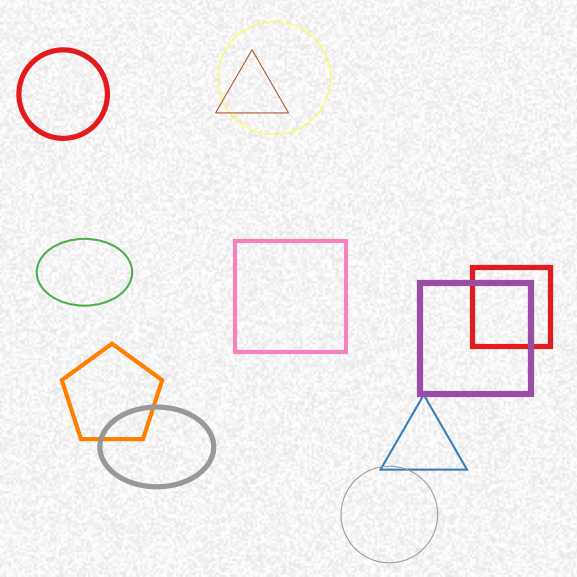[{"shape": "circle", "thickness": 2.5, "radius": 0.38, "center": [0.109, 0.836]}, {"shape": "square", "thickness": 2.5, "radius": 0.34, "center": [0.885, 0.468]}, {"shape": "triangle", "thickness": 1, "radius": 0.43, "center": [0.734, 0.229]}, {"shape": "oval", "thickness": 1, "radius": 0.41, "center": [0.146, 0.528]}, {"shape": "square", "thickness": 3, "radius": 0.48, "center": [0.824, 0.413]}, {"shape": "pentagon", "thickness": 2, "radius": 0.46, "center": [0.194, 0.313]}, {"shape": "circle", "thickness": 0.5, "radius": 0.49, "center": [0.475, 0.864]}, {"shape": "triangle", "thickness": 0.5, "radius": 0.36, "center": [0.436, 0.84]}, {"shape": "square", "thickness": 2, "radius": 0.48, "center": [0.503, 0.485]}, {"shape": "circle", "thickness": 0.5, "radius": 0.42, "center": [0.674, 0.108]}, {"shape": "oval", "thickness": 2.5, "radius": 0.49, "center": [0.272, 0.225]}]